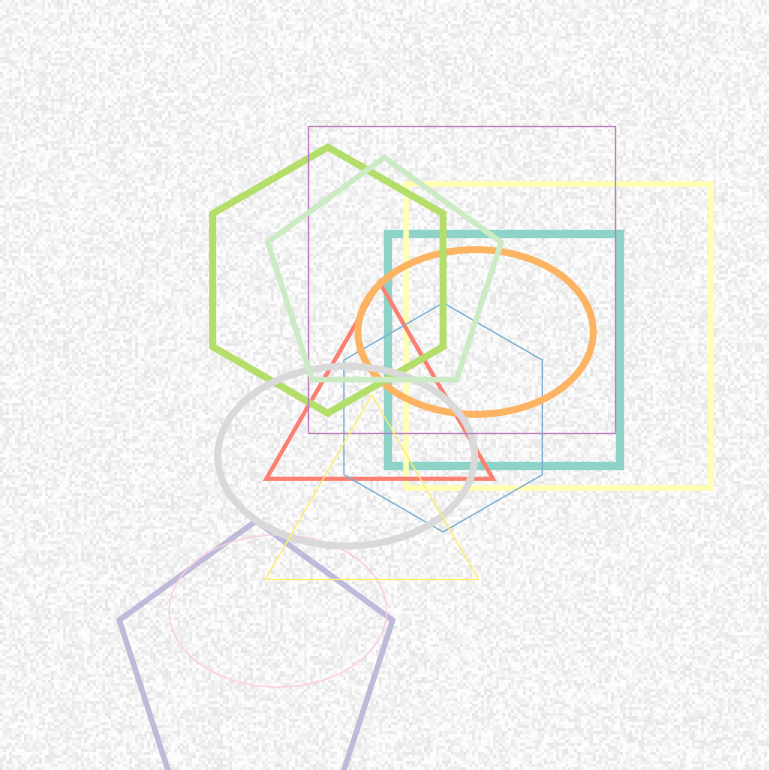[{"shape": "square", "thickness": 3, "radius": 0.75, "center": [0.654, 0.546]}, {"shape": "square", "thickness": 2, "radius": 0.99, "center": [0.725, 0.564]}, {"shape": "pentagon", "thickness": 2, "radius": 0.93, "center": [0.332, 0.137]}, {"shape": "triangle", "thickness": 1.5, "radius": 0.85, "center": [0.493, 0.463]}, {"shape": "hexagon", "thickness": 0.5, "radius": 0.74, "center": [0.575, 0.458]}, {"shape": "oval", "thickness": 2.5, "radius": 0.76, "center": [0.618, 0.569]}, {"shape": "hexagon", "thickness": 2.5, "radius": 0.86, "center": [0.426, 0.636]}, {"shape": "oval", "thickness": 0.5, "radius": 0.71, "center": [0.361, 0.207]}, {"shape": "oval", "thickness": 2.5, "radius": 0.83, "center": [0.45, 0.408]}, {"shape": "square", "thickness": 0.5, "radius": 1.0, "center": [0.599, 0.637]}, {"shape": "pentagon", "thickness": 2, "radius": 0.8, "center": [0.499, 0.636]}, {"shape": "triangle", "thickness": 0.5, "radius": 0.8, "center": [0.483, 0.327]}]